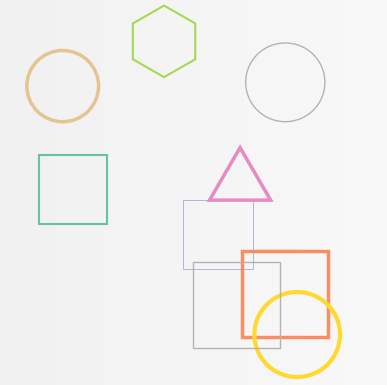[{"shape": "square", "thickness": 1.5, "radius": 0.44, "center": [0.188, 0.508]}, {"shape": "square", "thickness": 2.5, "radius": 0.56, "center": [0.735, 0.236]}, {"shape": "square", "thickness": 0.5, "radius": 0.45, "center": [0.563, 0.391]}, {"shape": "triangle", "thickness": 2.5, "radius": 0.45, "center": [0.62, 0.526]}, {"shape": "hexagon", "thickness": 1.5, "radius": 0.46, "center": [0.423, 0.893]}, {"shape": "circle", "thickness": 3, "radius": 0.55, "center": [0.767, 0.131]}, {"shape": "circle", "thickness": 2.5, "radius": 0.46, "center": [0.162, 0.776]}, {"shape": "circle", "thickness": 1, "radius": 0.51, "center": [0.736, 0.786]}, {"shape": "square", "thickness": 1, "radius": 0.56, "center": [0.611, 0.207]}]